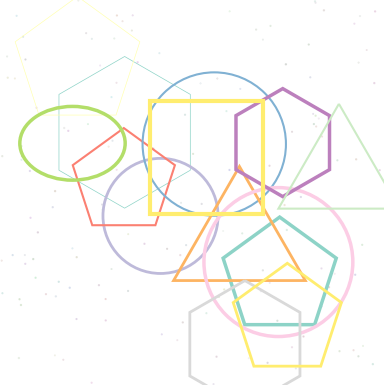[{"shape": "hexagon", "thickness": 0.5, "radius": 0.98, "center": [0.324, 0.656]}, {"shape": "pentagon", "thickness": 2.5, "radius": 0.77, "center": [0.726, 0.282]}, {"shape": "pentagon", "thickness": 0.5, "radius": 0.85, "center": [0.201, 0.839]}, {"shape": "circle", "thickness": 2, "radius": 0.75, "center": [0.417, 0.439]}, {"shape": "pentagon", "thickness": 1.5, "radius": 0.7, "center": [0.322, 0.528]}, {"shape": "circle", "thickness": 1.5, "radius": 0.93, "center": [0.557, 0.626]}, {"shape": "triangle", "thickness": 2, "radius": 0.99, "center": [0.622, 0.37]}, {"shape": "oval", "thickness": 2.5, "radius": 0.68, "center": [0.188, 0.628]}, {"shape": "circle", "thickness": 2.5, "radius": 0.97, "center": [0.723, 0.319]}, {"shape": "hexagon", "thickness": 2, "radius": 0.83, "center": [0.636, 0.106]}, {"shape": "hexagon", "thickness": 2.5, "radius": 0.7, "center": [0.734, 0.63]}, {"shape": "triangle", "thickness": 1.5, "radius": 0.91, "center": [0.88, 0.549]}, {"shape": "square", "thickness": 3, "radius": 0.74, "center": [0.537, 0.591]}, {"shape": "pentagon", "thickness": 2, "radius": 0.74, "center": [0.746, 0.168]}]